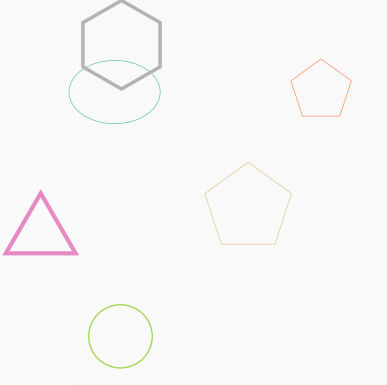[{"shape": "oval", "thickness": 0.5, "radius": 0.59, "center": [0.296, 0.761]}, {"shape": "pentagon", "thickness": 0.5, "radius": 0.41, "center": [0.829, 0.765]}, {"shape": "triangle", "thickness": 3, "radius": 0.52, "center": [0.105, 0.394]}, {"shape": "circle", "thickness": 1, "radius": 0.41, "center": [0.311, 0.126]}, {"shape": "pentagon", "thickness": 0.5, "radius": 0.59, "center": [0.641, 0.461]}, {"shape": "hexagon", "thickness": 2.5, "radius": 0.57, "center": [0.314, 0.884]}]